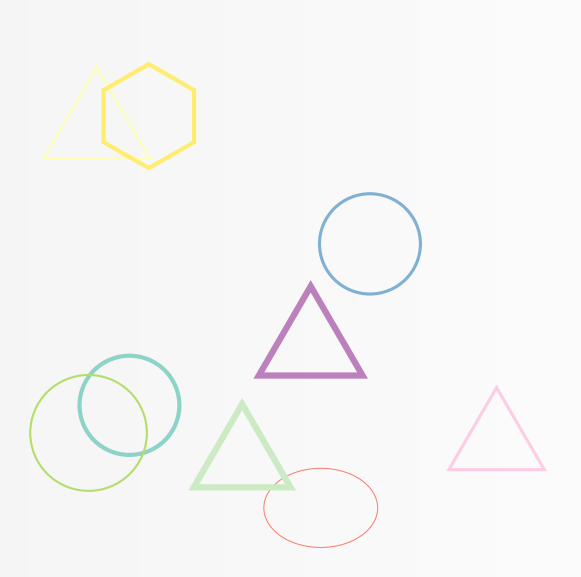[{"shape": "circle", "thickness": 2, "radius": 0.43, "center": [0.223, 0.297]}, {"shape": "triangle", "thickness": 1, "radius": 0.53, "center": [0.167, 0.778]}, {"shape": "oval", "thickness": 0.5, "radius": 0.49, "center": [0.552, 0.12]}, {"shape": "circle", "thickness": 1.5, "radius": 0.43, "center": [0.636, 0.577]}, {"shape": "circle", "thickness": 1, "radius": 0.5, "center": [0.152, 0.249]}, {"shape": "triangle", "thickness": 1.5, "radius": 0.47, "center": [0.854, 0.233]}, {"shape": "triangle", "thickness": 3, "radius": 0.52, "center": [0.535, 0.4]}, {"shape": "triangle", "thickness": 3, "radius": 0.48, "center": [0.417, 0.203]}, {"shape": "hexagon", "thickness": 2, "radius": 0.45, "center": [0.256, 0.798]}]